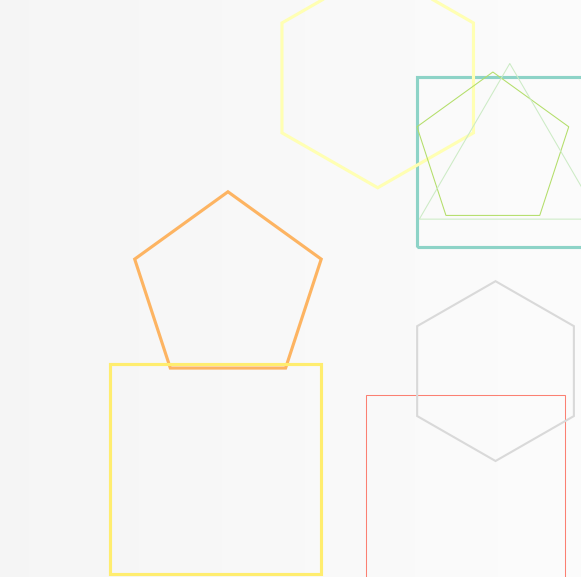[{"shape": "square", "thickness": 1.5, "radius": 0.74, "center": [0.864, 0.718]}, {"shape": "hexagon", "thickness": 1.5, "radius": 0.95, "center": [0.65, 0.864]}, {"shape": "square", "thickness": 0.5, "radius": 0.86, "center": [0.801, 0.143]}, {"shape": "pentagon", "thickness": 1.5, "radius": 0.84, "center": [0.392, 0.498]}, {"shape": "pentagon", "thickness": 0.5, "radius": 0.69, "center": [0.848, 0.737]}, {"shape": "hexagon", "thickness": 1, "radius": 0.78, "center": [0.853, 0.357]}, {"shape": "triangle", "thickness": 0.5, "radius": 0.9, "center": [0.877, 0.71]}, {"shape": "square", "thickness": 1.5, "radius": 0.91, "center": [0.371, 0.186]}]